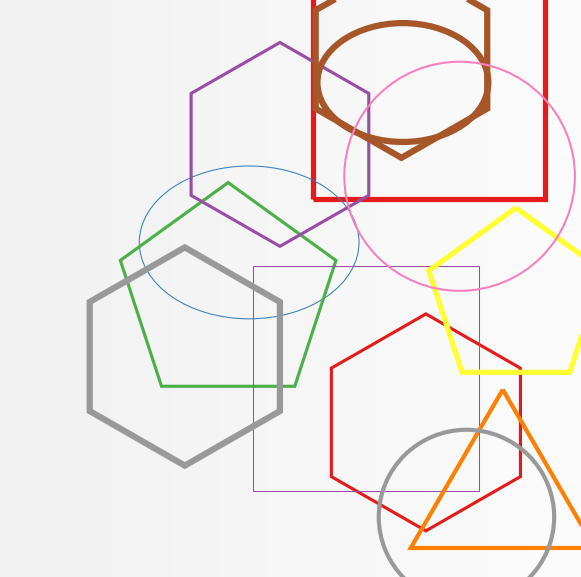[{"shape": "square", "thickness": 2.5, "radius": 1.0, "center": [0.738, 0.854]}, {"shape": "hexagon", "thickness": 1.5, "radius": 0.94, "center": [0.733, 0.268]}, {"shape": "oval", "thickness": 0.5, "radius": 0.95, "center": [0.429, 0.579]}, {"shape": "pentagon", "thickness": 1.5, "radius": 0.97, "center": [0.392, 0.488]}, {"shape": "hexagon", "thickness": 1.5, "radius": 0.88, "center": [0.482, 0.749]}, {"shape": "square", "thickness": 0.5, "radius": 0.97, "center": [0.63, 0.344]}, {"shape": "triangle", "thickness": 2, "radius": 0.91, "center": [0.865, 0.142]}, {"shape": "pentagon", "thickness": 2.5, "radius": 0.79, "center": [0.888, 0.482]}, {"shape": "hexagon", "thickness": 3, "radius": 0.85, "center": [0.691, 0.896]}, {"shape": "oval", "thickness": 3, "radius": 0.74, "center": [0.693, 0.856]}, {"shape": "circle", "thickness": 1, "radius": 0.99, "center": [0.791, 0.694]}, {"shape": "hexagon", "thickness": 3, "radius": 0.94, "center": [0.318, 0.382]}, {"shape": "circle", "thickness": 2, "radius": 0.75, "center": [0.803, 0.104]}]